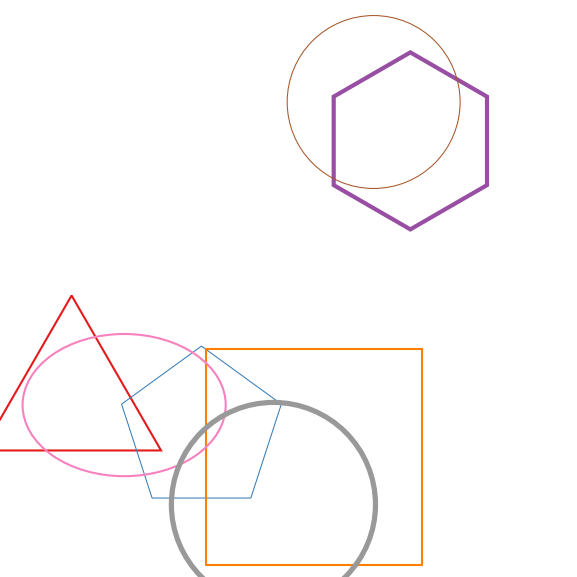[{"shape": "triangle", "thickness": 1, "radius": 0.89, "center": [0.124, 0.309]}, {"shape": "pentagon", "thickness": 0.5, "radius": 0.73, "center": [0.349, 0.254]}, {"shape": "hexagon", "thickness": 2, "radius": 0.77, "center": [0.711, 0.755]}, {"shape": "square", "thickness": 1, "radius": 0.94, "center": [0.543, 0.208]}, {"shape": "circle", "thickness": 0.5, "radius": 0.75, "center": [0.647, 0.822]}, {"shape": "oval", "thickness": 1, "radius": 0.88, "center": [0.215, 0.298]}, {"shape": "circle", "thickness": 2.5, "radius": 0.88, "center": [0.473, 0.126]}]